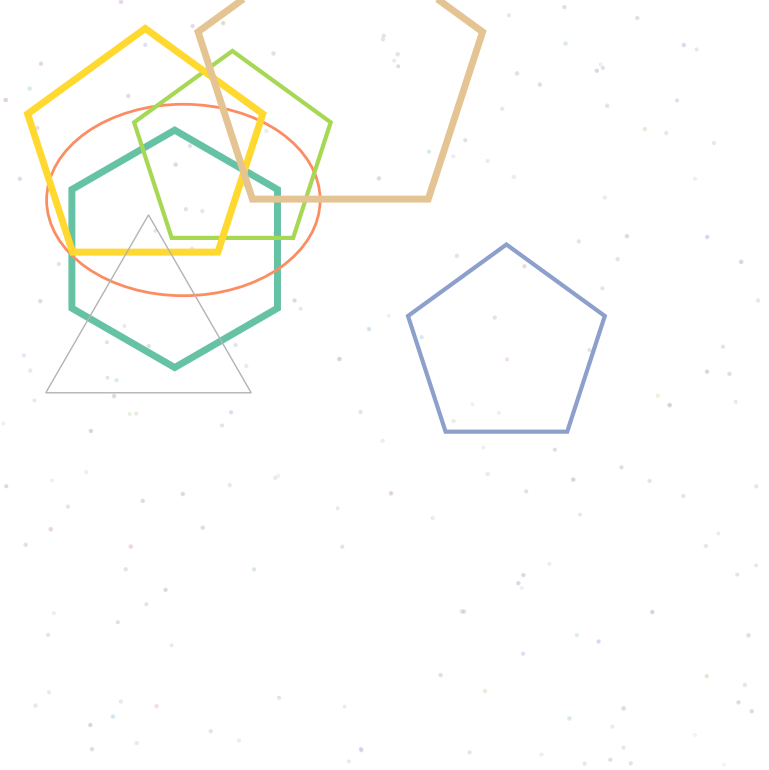[{"shape": "hexagon", "thickness": 2.5, "radius": 0.77, "center": [0.227, 0.677]}, {"shape": "oval", "thickness": 1, "radius": 0.89, "center": [0.238, 0.74]}, {"shape": "pentagon", "thickness": 1.5, "radius": 0.67, "center": [0.658, 0.548]}, {"shape": "pentagon", "thickness": 1.5, "radius": 0.67, "center": [0.302, 0.8]}, {"shape": "pentagon", "thickness": 2.5, "radius": 0.8, "center": [0.189, 0.802]}, {"shape": "pentagon", "thickness": 2.5, "radius": 0.97, "center": [0.442, 0.899]}, {"shape": "triangle", "thickness": 0.5, "radius": 0.77, "center": [0.193, 0.567]}]